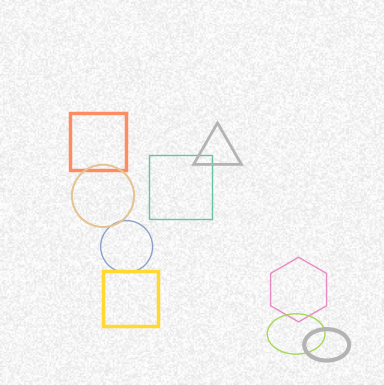[{"shape": "square", "thickness": 1, "radius": 0.41, "center": [0.468, 0.515]}, {"shape": "square", "thickness": 2.5, "radius": 0.37, "center": [0.254, 0.632]}, {"shape": "circle", "thickness": 1, "radius": 0.34, "center": [0.329, 0.359]}, {"shape": "hexagon", "thickness": 1, "radius": 0.42, "center": [0.776, 0.248]}, {"shape": "oval", "thickness": 1, "radius": 0.37, "center": [0.769, 0.133]}, {"shape": "square", "thickness": 2.5, "radius": 0.36, "center": [0.339, 0.224]}, {"shape": "circle", "thickness": 1.5, "radius": 0.4, "center": [0.268, 0.491]}, {"shape": "triangle", "thickness": 2, "radius": 0.36, "center": [0.565, 0.609]}, {"shape": "oval", "thickness": 3, "radius": 0.29, "center": [0.849, 0.104]}]